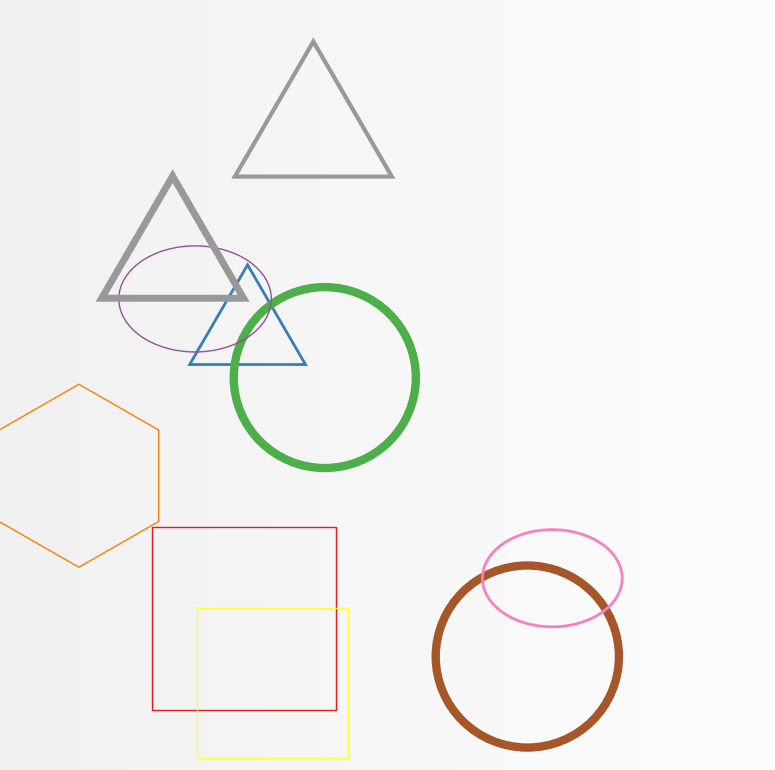[{"shape": "square", "thickness": 0.5, "radius": 0.59, "center": [0.315, 0.197]}, {"shape": "triangle", "thickness": 1, "radius": 0.43, "center": [0.319, 0.57]}, {"shape": "circle", "thickness": 3, "radius": 0.59, "center": [0.419, 0.51]}, {"shape": "oval", "thickness": 0.5, "radius": 0.49, "center": [0.252, 0.612]}, {"shape": "hexagon", "thickness": 0.5, "radius": 0.59, "center": [0.102, 0.382]}, {"shape": "square", "thickness": 0.5, "radius": 0.49, "center": [0.352, 0.113]}, {"shape": "circle", "thickness": 3, "radius": 0.59, "center": [0.68, 0.147]}, {"shape": "oval", "thickness": 1, "radius": 0.45, "center": [0.713, 0.249]}, {"shape": "triangle", "thickness": 2.5, "radius": 0.53, "center": [0.223, 0.666]}, {"shape": "triangle", "thickness": 1.5, "radius": 0.58, "center": [0.404, 0.829]}]